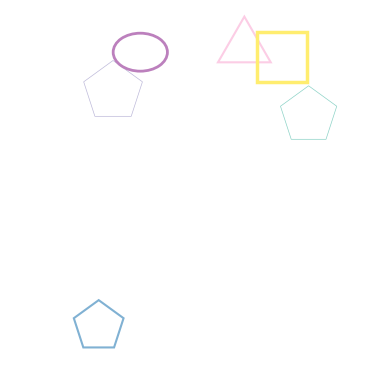[{"shape": "pentagon", "thickness": 0.5, "radius": 0.38, "center": [0.802, 0.7]}, {"shape": "pentagon", "thickness": 0.5, "radius": 0.4, "center": [0.294, 0.763]}, {"shape": "pentagon", "thickness": 1.5, "radius": 0.34, "center": [0.256, 0.152]}, {"shape": "triangle", "thickness": 1.5, "radius": 0.4, "center": [0.635, 0.878]}, {"shape": "oval", "thickness": 2, "radius": 0.35, "center": [0.364, 0.864]}, {"shape": "square", "thickness": 2.5, "radius": 0.32, "center": [0.733, 0.852]}]